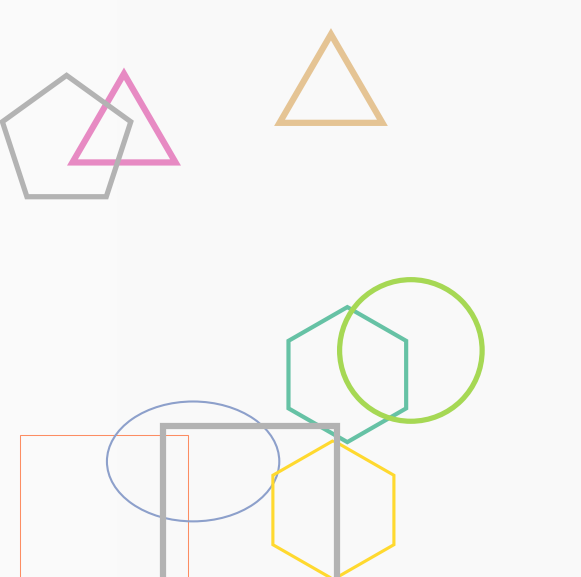[{"shape": "hexagon", "thickness": 2, "radius": 0.58, "center": [0.598, 0.35]}, {"shape": "square", "thickness": 0.5, "radius": 0.73, "center": [0.179, 0.1]}, {"shape": "oval", "thickness": 1, "radius": 0.74, "center": [0.332, 0.2]}, {"shape": "triangle", "thickness": 3, "radius": 0.51, "center": [0.213, 0.769]}, {"shape": "circle", "thickness": 2.5, "radius": 0.61, "center": [0.707, 0.392]}, {"shape": "hexagon", "thickness": 1.5, "radius": 0.6, "center": [0.574, 0.116]}, {"shape": "triangle", "thickness": 3, "radius": 0.51, "center": [0.569, 0.838]}, {"shape": "pentagon", "thickness": 2.5, "radius": 0.58, "center": [0.115, 0.752]}, {"shape": "square", "thickness": 3, "radius": 0.75, "center": [0.431, 0.112]}]